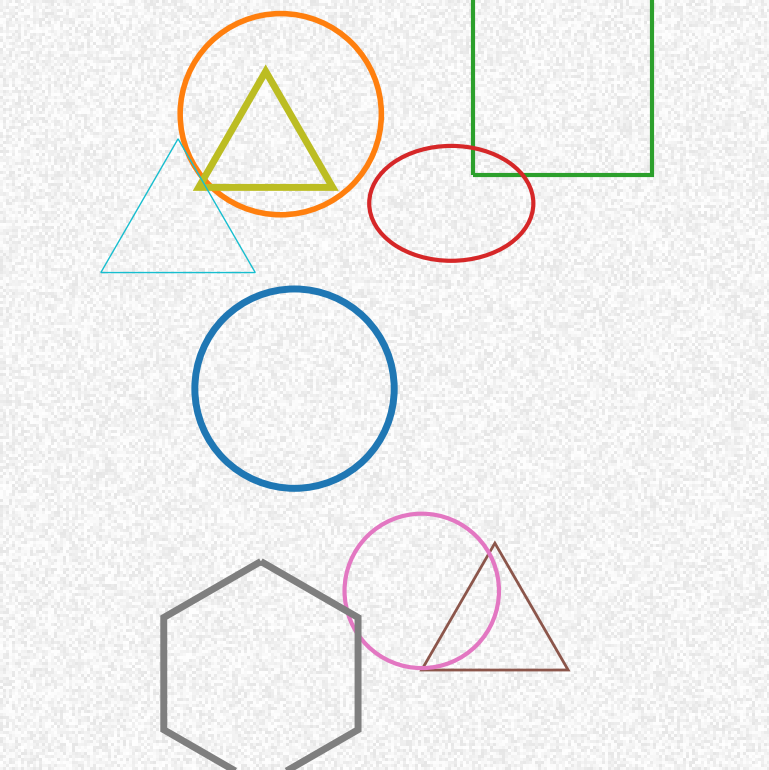[{"shape": "circle", "thickness": 2.5, "radius": 0.65, "center": [0.383, 0.495]}, {"shape": "circle", "thickness": 2, "radius": 0.65, "center": [0.365, 0.852]}, {"shape": "square", "thickness": 1.5, "radius": 0.58, "center": [0.73, 0.889]}, {"shape": "oval", "thickness": 1.5, "radius": 0.53, "center": [0.586, 0.736]}, {"shape": "triangle", "thickness": 1, "radius": 0.55, "center": [0.643, 0.185]}, {"shape": "circle", "thickness": 1.5, "radius": 0.5, "center": [0.548, 0.233]}, {"shape": "hexagon", "thickness": 2.5, "radius": 0.73, "center": [0.339, 0.125]}, {"shape": "triangle", "thickness": 2.5, "radius": 0.5, "center": [0.345, 0.807]}, {"shape": "triangle", "thickness": 0.5, "radius": 0.58, "center": [0.231, 0.704]}]